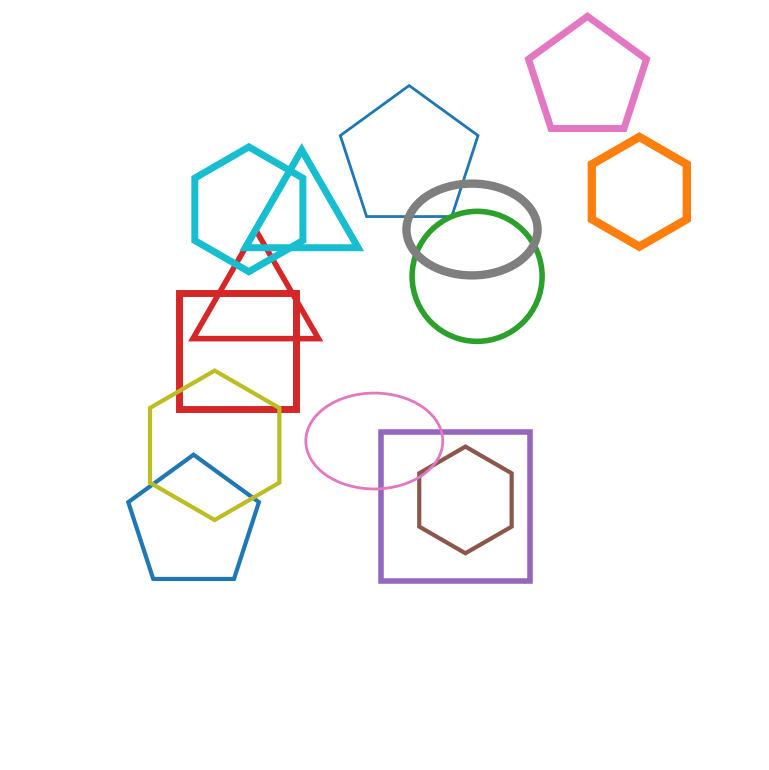[{"shape": "pentagon", "thickness": 1, "radius": 0.47, "center": [0.531, 0.795]}, {"shape": "pentagon", "thickness": 1.5, "radius": 0.45, "center": [0.251, 0.32]}, {"shape": "hexagon", "thickness": 3, "radius": 0.36, "center": [0.83, 0.751]}, {"shape": "circle", "thickness": 2, "radius": 0.42, "center": [0.62, 0.641]}, {"shape": "square", "thickness": 2.5, "radius": 0.38, "center": [0.309, 0.544]}, {"shape": "triangle", "thickness": 2, "radius": 0.47, "center": [0.332, 0.607]}, {"shape": "square", "thickness": 2, "radius": 0.48, "center": [0.592, 0.342]}, {"shape": "hexagon", "thickness": 1.5, "radius": 0.35, "center": [0.604, 0.351]}, {"shape": "pentagon", "thickness": 2.5, "radius": 0.4, "center": [0.763, 0.898]}, {"shape": "oval", "thickness": 1, "radius": 0.44, "center": [0.486, 0.427]}, {"shape": "oval", "thickness": 3, "radius": 0.43, "center": [0.613, 0.702]}, {"shape": "hexagon", "thickness": 1.5, "radius": 0.49, "center": [0.279, 0.422]}, {"shape": "triangle", "thickness": 2.5, "radius": 0.42, "center": [0.392, 0.721]}, {"shape": "hexagon", "thickness": 2.5, "radius": 0.41, "center": [0.323, 0.728]}]